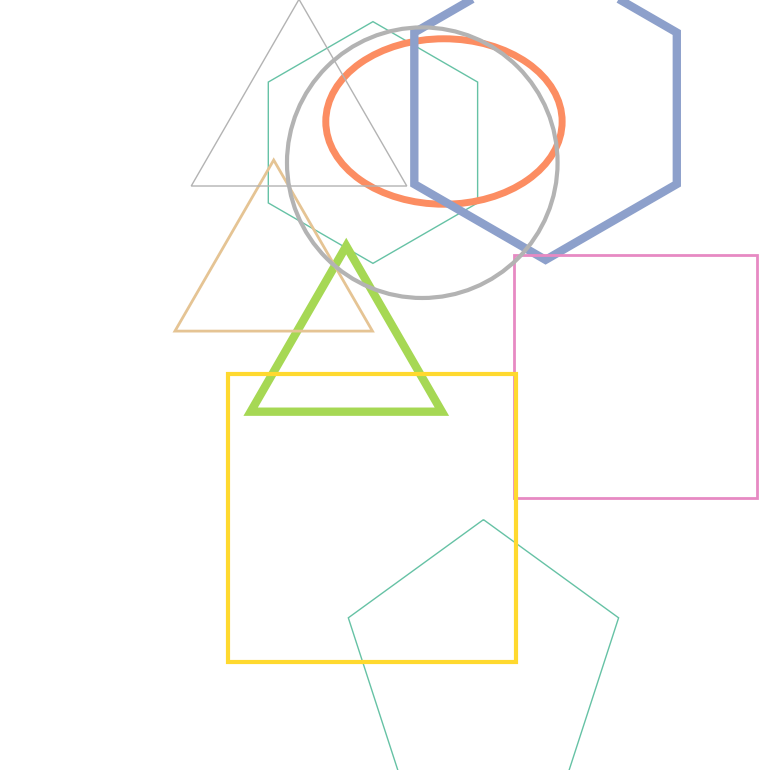[{"shape": "pentagon", "thickness": 0.5, "radius": 0.92, "center": [0.628, 0.141]}, {"shape": "hexagon", "thickness": 0.5, "radius": 0.78, "center": [0.484, 0.815]}, {"shape": "oval", "thickness": 2.5, "radius": 0.77, "center": [0.577, 0.842]}, {"shape": "hexagon", "thickness": 3, "radius": 0.98, "center": [0.709, 0.859]}, {"shape": "square", "thickness": 1, "radius": 0.79, "center": [0.825, 0.511]}, {"shape": "triangle", "thickness": 3, "radius": 0.72, "center": [0.45, 0.537]}, {"shape": "square", "thickness": 1.5, "radius": 0.94, "center": [0.483, 0.328]}, {"shape": "triangle", "thickness": 1, "radius": 0.74, "center": [0.355, 0.644]}, {"shape": "triangle", "thickness": 0.5, "radius": 0.81, "center": [0.388, 0.839]}, {"shape": "circle", "thickness": 1.5, "radius": 0.88, "center": [0.548, 0.789]}]